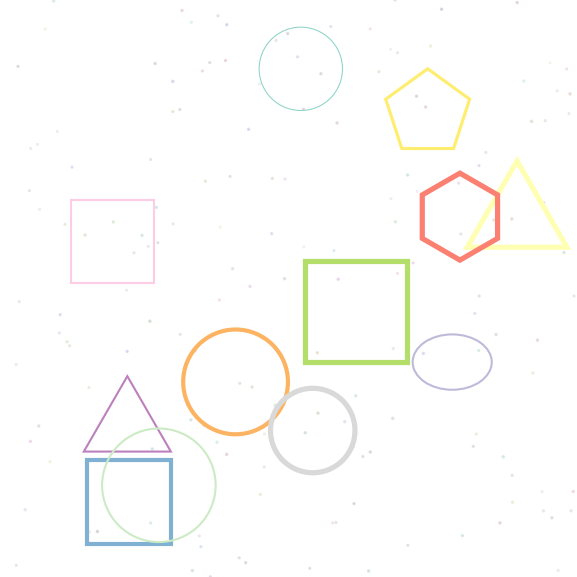[{"shape": "circle", "thickness": 0.5, "radius": 0.36, "center": [0.521, 0.88]}, {"shape": "triangle", "thickness": 2.5, "radius": 0.5, "center": [0.895, 0.621]}, {"shape": "oval", "thickness": 1, "radius": 0.34, "center": [0.783, 0.372]}, {"shape": "hexagon", "thickness": 2.5, "radius": 0.38, "center": [0.796, 0.624]}, {"shape": "square", "thickness": 2, "radius": 0.36, "center": [0.224, 0.13]}, {"shape": "circle", "thickness": 2, "radius": 0.45, "center": [0.408, 0.338]}, {"shape": "square", "thickness": 2.5, "radius": 0.44, "center": [0.617, 0.46]}, {"shape": "square", "thickness": 1, "radius": 0.36, "center": [0.194, 0.582]}, {"shape": "circle", "thickness": 2.5, "radius": 0.37, "center": [0.542, 0.254]}, {"shape": "triangle", "thickness": 1, "radius": 0.44, "center": [0.221, 0.261]}, {"shape": "circle", "thickness": 1, "radius": 0.49, "center": [0.275, 0.159]}, {"shape": "pentagon", "thickness": 1.5, "radius": 0.38, "center": [0.741, 0.804]}]